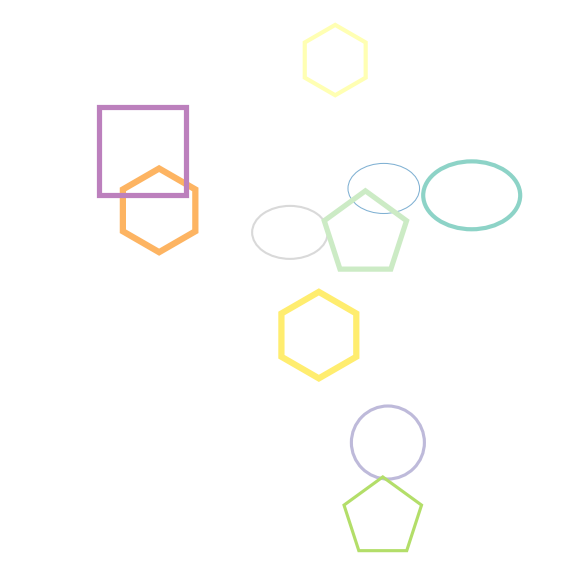[{"shape": "oval", "thickness": 2, "radius": 0.42, "center": [0.817, 0.661]}, {"shape": "hexagon", "thickness": 2, "radius": 0.3, "center": [0.58, 0.895]}, {"shape": "circle", "thickness": 1.5, "radius": 0.32, "center": [0.672, 0.233]}, {"shape": "oval", "thickness": 0.5, "radius": 0.31, "center": [0.665, 0.673]}, {"shape": "hexagon", "thickness": 3, "radius": 0.36, "center": [0.276, 0.635]}, {"shape": "pentagon", "thickness": 1.5, "radius": 0.35, "center": [0.663, 0.103]}, {"shape": "oval", "thickness": 1, "radius": 0.33, "center": [0.502, 0.597]}, {"shape": "square", "thickness": 2.5, "radius": 0.38, "center": [0.247, 0.737]}, {"shape": "pentagon", "thickness": 2.5, "radius": 0.37, "center": [0.633, 0.594]}, {"shape": "hexagon", "thickness": 3, "radius": 0.37, "center": [0.552, 0.419]}]